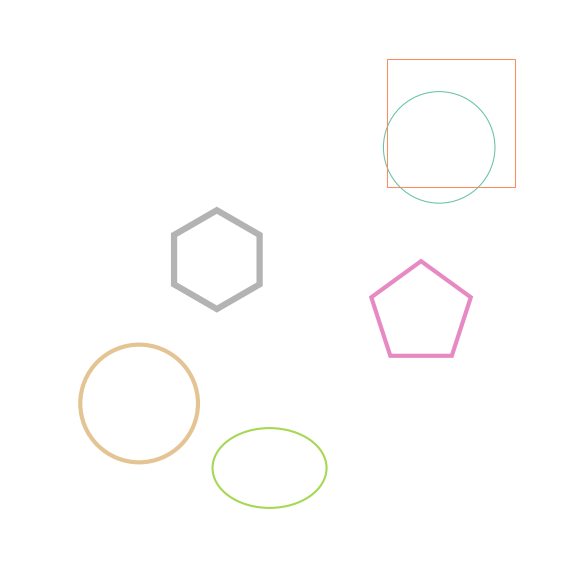[{"shape": "circle", "thickness": 0.5, "radius": 0.48, "center": [0.761, 0.744]}, {"shape": "square", "thickness": 0.5, "radius": 0.55, "center": [0.781, 0.786]}, {"shape": "pentagon", "thickness": 2, "radius": 0.45, "center": [0.729, 0.456]}, {"shape": "oval", "thickness": 1, "radius": 0.49, "center": [0.467, 0.189]}, {"shape": "circle", "thickness": 2, "radius": 0.51, "center": [0.241, 0.3]}, {"shape": "hexagon", "thickness": 3, "radius": 0.43, "center": [0.375, 0.55]}]